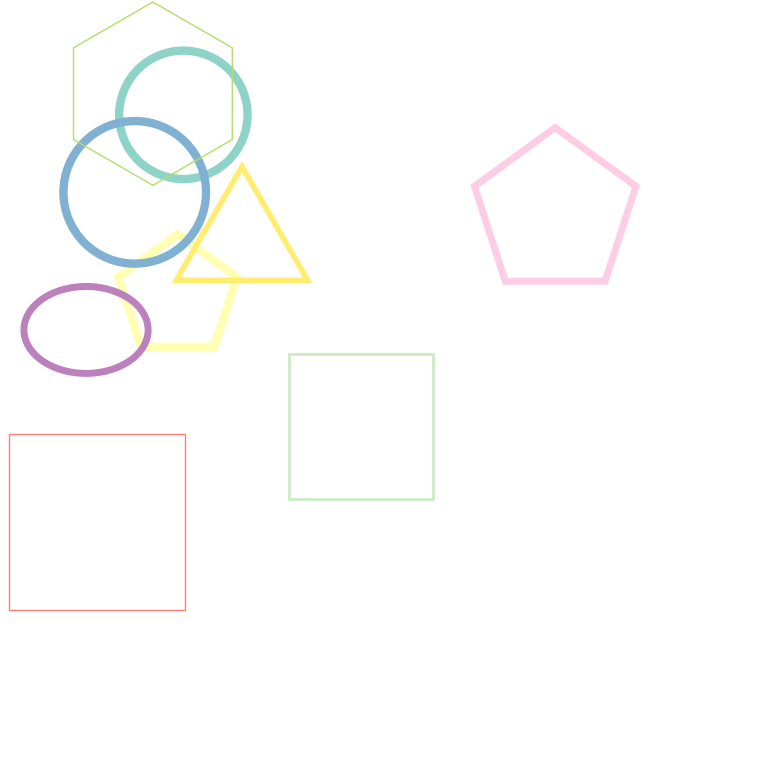[{"shape": "circle", "thickness": 3, "radius": 0.42, "center": [0.238, 0.851]}, {"shape": "pentagon", "thickness": 3, "radius": 0.4, "center": [0.231, 0.615]}, {"shape": "square", "thickness": 0.5, "radius": 0.57, "center": [0.126, 0.323]}, {"shape": "circle", "thickness": 3, "radius": 0.46, "center": [0.175, 0.75]}, {"shape": "hexagon", "thickness": 0.5, "radius": 0.6, "center": [0.199, 0.878]}, {"shape": "pentagon", "thickness": 2.5, "radius": 0.55, "center": [0.721, 0.724]}, {"shape": "oval", "thickness": 2.5, "radius": 0.4, "center": [0.112, 0.572]}, {"shape": "square", "thickness": 1, "radius": 0.47, "center": [0.469, 0.446]}, {"shape": "triangle", "thickness": 2, "radius": 0.49, "center": [0.314, 0.685]}]